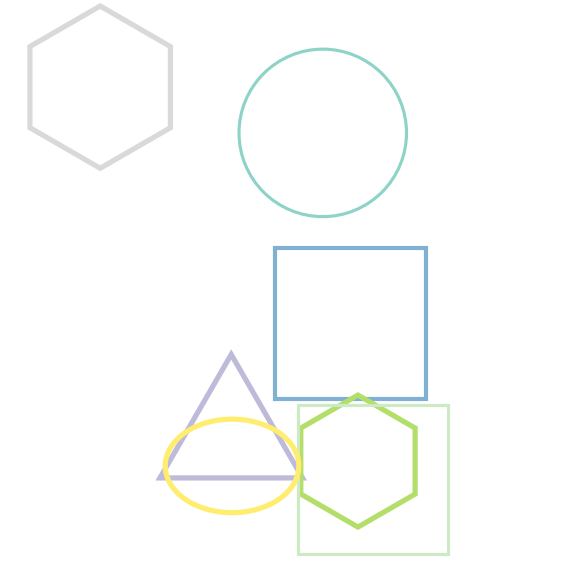[{"shape": "circle", "thickness": 1.5, "radius": 0.73, "center": [0.559, 0.769]}, {"shape": "triangle", "thickness": 2.5, "radius": 0.71, "center": [0.4, 0.243]}, {"shape": "square", "thickness": 2, "radius": 0.65, "center": [0.607, 0.44]}, {"shape": "hexagon", "thickness": 2.5, "radius": 0.57, "center": [0.62, 0.201]}, {"shape": "hexagon", "thickness": 2.5, "radius": 0.7, "center": [0.173, 0.848]}, {"shape": "square", "thickness": 1.5, "radius": 0.65, "center": [0.646, 0.169]}, {"shape": "oval", "thickness": 2.5, "radius": 0.58, "center": [0.402, 0.192]}]